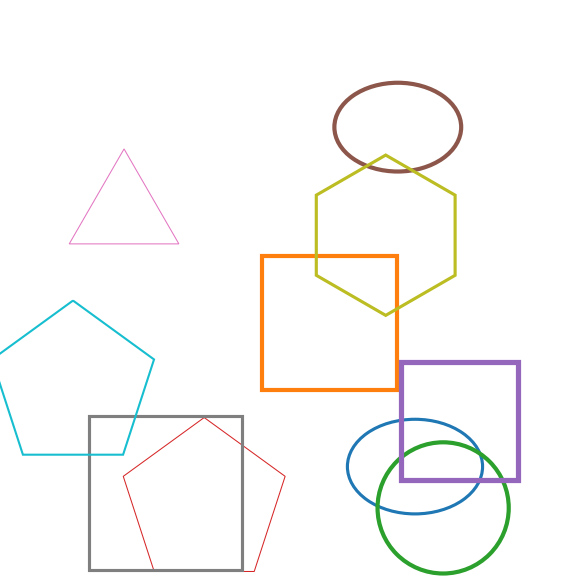[{"shape": "oval", "thickness": 1.5, "radius": 0.59, "center": [0.719, 0.191]}, {"shape": "square", "thickness": 2, "radius": 0.58, "center": [0.57, 0.44]}, {"shape": "circle", "thickness": 2, "radius": 0.57, "center": [0.767, 0.12]}, {"shape": "pentagon", "thickness": 0.5, "radius": 0.74, "center": [0.354, 0.129]}, {"shape": "square", "thickness": 2.5, "radius": 0.51, "center": [0.796, 0.27]}, {"shape": "oval", "thickness": 2, "radius": 0.55, "center": [0.689, 0.779]}, {"shape": "triangle", "thickness": 0.5, "radius": 0.55, "center": [0.215, 0.632]}, {"shape": "square", "thickness": 1.5, "radius": 0.66, "center": [0.286, 0.145]}, {"shape": "hexagon", "thickness": 1.5, "radius": 0.69, "center": [0.668, 0.592]}, {"shape": "pentagon", "thickness": 1, "radius": 0.74, "center": [0.126, 0.331]}]